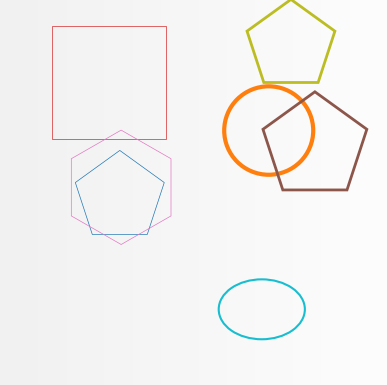[{"shape": "pentagon", "thickness": 0.5, "radius": 0.6, "center": [0.309, 0.489]}, {"shape": "circle", "thickness": 3, "radius": 0.57, "center": [0.693, 0.661]}, {"shape": "square", "thickness": 0.5, "radius": 0.74, "center": [0.281, 0.785]}, {"shape": "pentagon", "thickness": 2, "radius": 0.7, "center": [0.813, 0.621]}, {"shape": "hexagon", "thickness": 0.5, "radius": 0.74, "center": [0.313, 0.513]}, {"shape": "pentagon", "thickness": 2, "radius": 0.6, "center": [0.751, 0.882]}, {"shape": "oval", "thickness": 1.5, "radius": 0.56, "center": [0.676, 0.197]}]